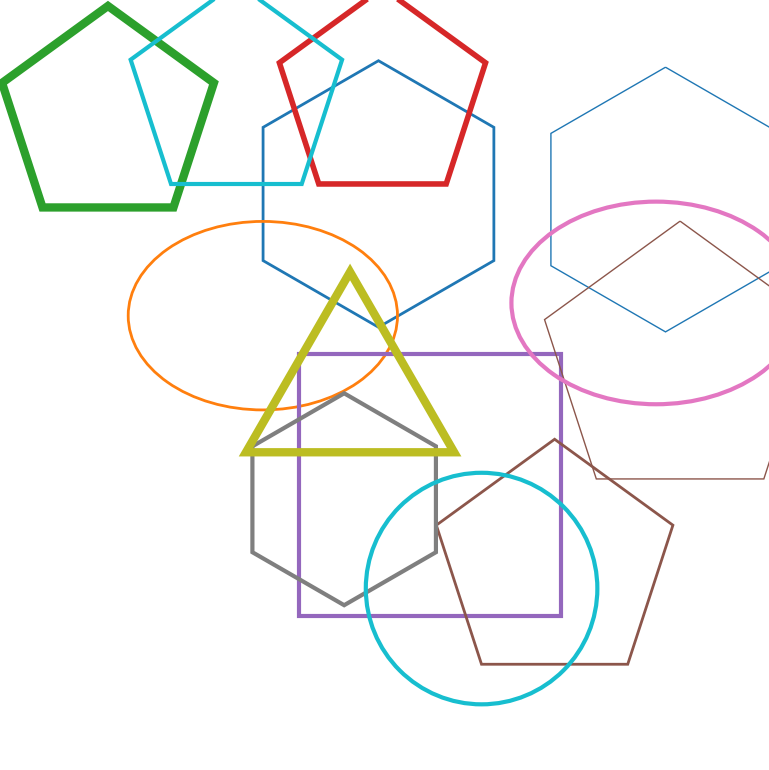[{"shape": "hexagon", "thickness": 0.5, "radius": 0.86, "center": [0.864, 0.741]}, {"shape": "hexagon", "thickness": 1, "radius": 0.87, "center": [0.492, 0.748]}, {"shape": "oval", "thickness": 1, "radius": 0.87, "center": [0.341, 0.59]}, {"shape": "pentagon", "thickness": 3, "radius": 0.72, "center": [0.14, 0.848]}, {"shape": "pentagon", "thickness": 2, "radius": 0.7, "center": [0.497, 0.875]}, {"shape": "square", "thickness": 1.5, "radius": 0.85, "center": [0.558, 0.37]}, {"shape": "pentagon", "thickness": 1, "radius": 0.81, "center": [0.72, 0.268]}, {"shape": "pentagon", "thickness": 0.5, "radius": 0.93, "center": [0.883, 0.528]}, {"shape": "oval", "thickness": 1.5, "radius": 0.94, "center": [0.852, 0.607]}, {"shape": "hexagon", "thickness": 1.5, "radius": 0.69, "center": [0.447, 0.352]}, {"shape": "triangle", "thickness": 3, "radius": 0.78, "center": [0.455, 0.491]}, {"shape": "pentagon", "thickness": 1.5, "radius": 0.72, "center": [0.307, 0.878]}, {"shape": "circle", "thickness": 1.5, "radius": 0.75, "center": [0.625, 0.236]}]